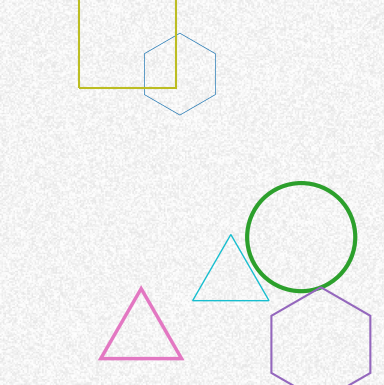[{"shape": "hexagon", "thickness": 0.5, "radius": 0.53, "center": [0.467, 0.807]}, {"shape": "circle", "thickness": 3, "radius": 0.7, "center": [0.782, 0.384]}, {"shape": "hexagon", "thickness": 1.5, "radius": 0.74, "center": [0.833, 0.106]}, {"shape": "triangle", "thickness": 2.5, "radius": 0.61, "center": [0.367, 0.129]}, {"shape": "square", "thickness": 1.5, "radius": 0.63, "center": [0.331, 0.899]}, {"shape": "triangle", "thickness": 1, "radius": 0.57, "center": [0.6, 0.276]}]